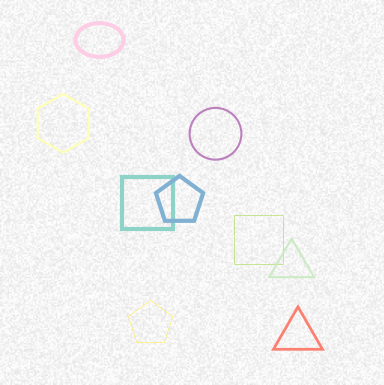[{"shape": "square", "thickness": 3, "radius": 0.33, "center": [0.383, 0.473]}, {"shape": "hexagon", "thickness": 1.5, "radius": 0.38, "center": [0.164, 0.68]}, {"shape": "triangle", "thickness": 2, "radius": 0.37, "center": [0.774, 0.13]}, {"shape": "pentagon", "thickness": 3, "radius": 0.32, "center": [0.466, 0.479]}, {"shape": "square", "thickness": 0.5, "radius": 0.32, "center": [0.671, 0.378]}, {"shape": "oval", "thickness": 3, "radius": 0.31, "center": [0.259, 0.896]}, {"shape": "circle", "thickness": 1.5, "radius": 0.34, "center": [0.56, 0.653]}, {"shape": "triangle", "thickness": 1.5, "radius": 0.34, "center": [0.758, 0.314]}, {"shape": "pentagon", "thickness": 0.5, "radius": 0.3, "center": [0.391, 0.159]}]